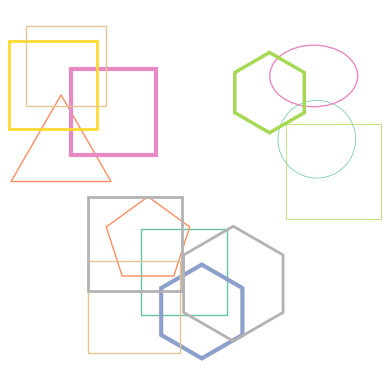[{"shape": "circle", "thickness": 0.5, "radius": 0.5, "center": [0.823, 0.638]}, {"shape": "square", "thickness": 1, "radius": 0.56, "center": [0.479, 0.293]}, {"shape": "triangle", "thickness": 1, "radius": 0.75, "center": [0.159, 0.603]}, {"shape": "pentagon", "thickness": 1, "radius": 0.57, "center": [0.384, 0.375]}, {"shape": "hexagon", "thickness": 3, "radius": 0.61, "center": [0.524, 0.191]}, {"shape": "oval", "thickness": 1, "radius": 0.57, "center": [0.815, 0.803]}, {"shape": "square", "thickness": 3, "radius": 0.55, "center": [0.295, 0.709]}, {"shape": "hexagon", "thickness": 2.5, "radius": 0.52, "center": [0.7, 0.759]}, {"shape": "square", "thickness": 0.5, "radius": 0.62, "center": [0.866, 0.555]}, {"shape": "square", "thickness": 2, "radius": 0.57, "center": [0.138, 0.778]}, {"shape": "square", "thickness": 1, "radius": 0.52, "center": [0.171, 0.828]}, {"shape": "square", "thickness": 1, "radius": 0.59, "center": [0.349, 0.203]}, {"shape": "square", "thickness": 2, "radius": 0.62, "center": [0.35, 0.366]}, {"shape": "hexagon", "thickness": 2, "radius": 0.75, "center": [0.606, 0.263]}]